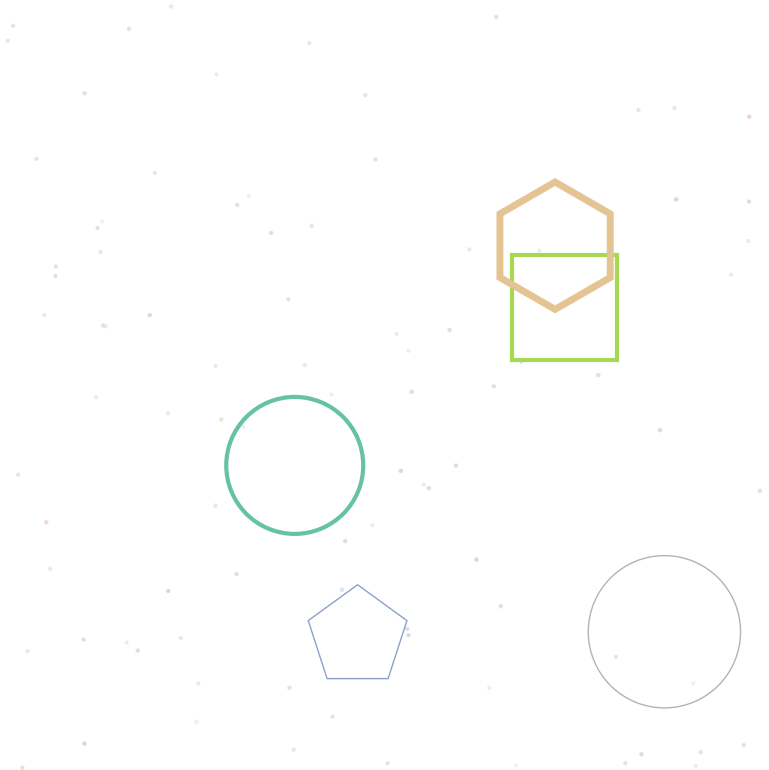[{"shape": "circle", "thickness": 1.5, "radius": 0.44, "center": [0.383, 0.396]}, {"shape": "pentagon", "thickness": 0.5, "radius": 0.34, "center": [0.464, 0.173]}, {"shape": "square", "thickness": 1.5, "radius": 0.34, "center": [0.733, 0.601]}, {"shape": "hexagon", "thickness": 2.5, "radius": 0.41, "center": [0.721, 0.681]}, {"shape": "circle", "thickness": 0.5, "radius": 0.49, "center": [0.863, 0.18]}]